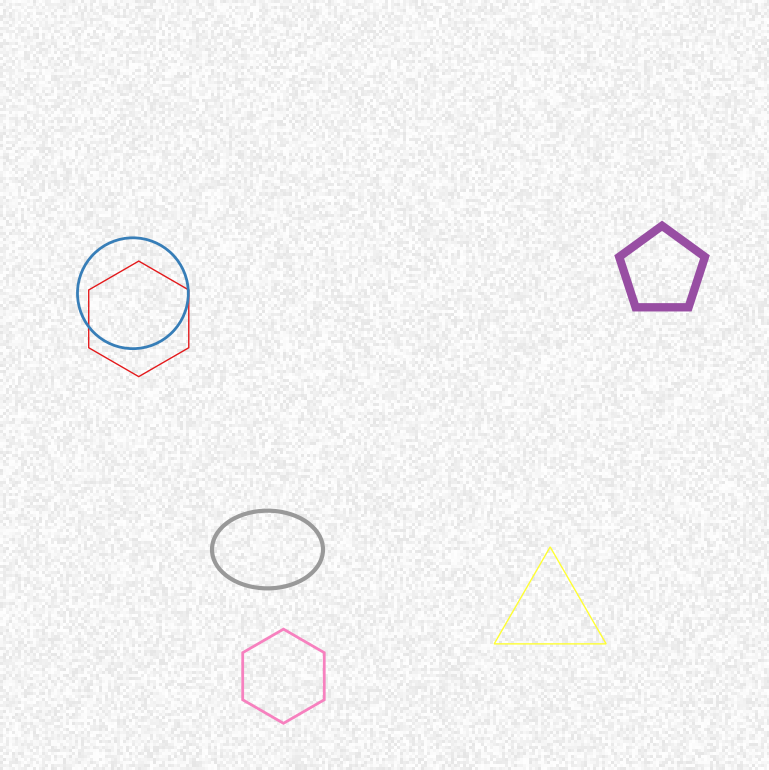[{"shape": "hexagon", "thickness": 0.5, "radius": 0.38, "center": [0.18, 0.586]}, {"shape": "circle", "thickness": 1, "radius": 0.36, "center": [0.173, 0.619]}, {"shape": "pentagon", "thickness": 3, "radius": 0.29, "center": [0.86, 0.648]}, {"shape": "triangle", "thickness": 0.5, "radius": 0.42, "center": [0.714, 0.206]}, {"shape": "hexagon", "thickness": 1, "radius": 0.31, "center": [0.368, 0.122]}, {"shape": "oval", "thickness": 1.5, "radius": 0.36, "center": [0.347, 0.286]}]